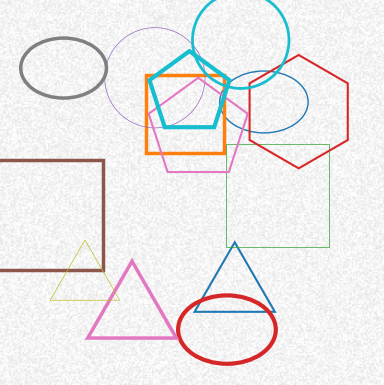[{"shape": "triangle", "thickness": 1.5, "radius": 0.6, "center": [0.61, 0.25]}, {"shape": "oval", "thickness": 1, "radius": 0.57, "center": [0.685, 0.735]}, {"shape": "square", "thickness": 2.5, "radius": 0.51, "center": [0.48, 0.703]}, {"shape": "square", "thickness": 0.5, "radius": 0.67, "center": [0.72, 0.492]}, {"shape": "oval", "thickness": 3, "radius": 0.63, "center": [0.589, 0.144]}, {"shape": "hexagon", "thickness": 1.5, "radius": 0.74, "center": [0.776, 0.71]}, {"shape": "circle", "thickness": 0.5, "radius": 0.65, "center": [0.402, 0.798]}, {"shape": "square", "thickness": 2.5, "radius": 0.71, "center": [0.126, 0.441]}, {"shape": "pentagon", "thickness": 1.5, "radius": 0.68, "center": [0.515, 0.663]}, {"shape": "triangle", "thickness": 2.5, "radius": 0.67, "center": [0.343, 0.188]}, {"shape": "oval", "thickness": 2.5, "radius": 0.56, "center": [0.165, 0.823]}, {"shape": "triangle", "thickness": 0.5, "radius": 0.52, "center": [0.221, 0.272]}, {"shape": "pentagon", "thickness": 3, "radius": 0.55, "center": [0.492, 0.758]}, {"shape": "circle", "thickness": 2, "radius": 0.63, "center": [0.625, 0.896]}]